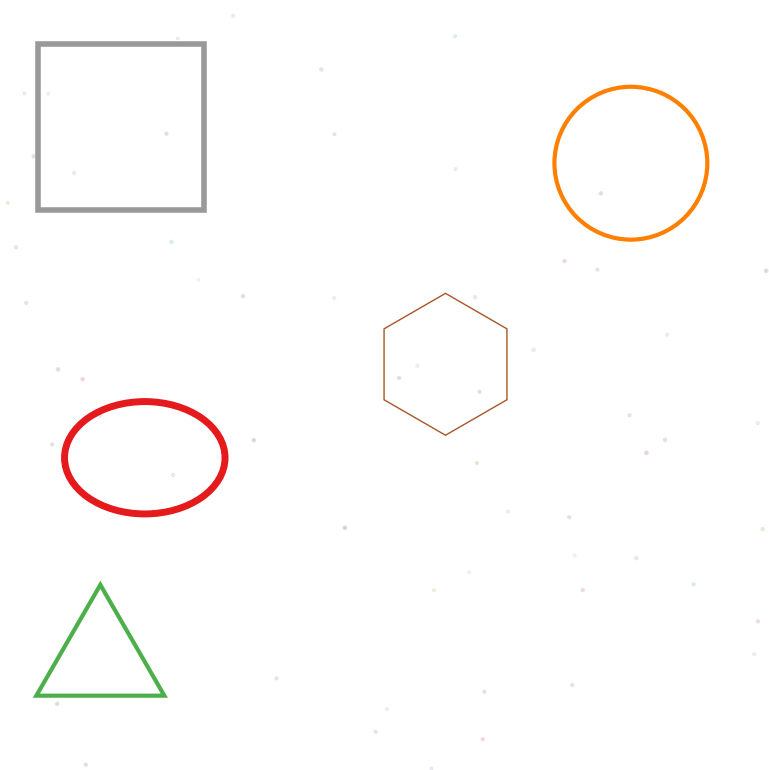[{"shape": "oval", "thickness": 2.5, "radius": 0.52, "center": [0.188, 0.406]}, {"shape": "triangle", "thickness": 1.5, "radius": 0.48, "center": [0.13, 0.145]}, {"shape": "circle", "thickness": 1.5, "radius": 0.5, "center": [0.819, 0.788]}, {"shape": "hexagon", "thickness": 0.5, "radius": 0.46, "center": [0.579, 0.527]}, {"shape": "square", "thickness": 2, "radius": 0.54, "center": [0.157, 0.835]}]